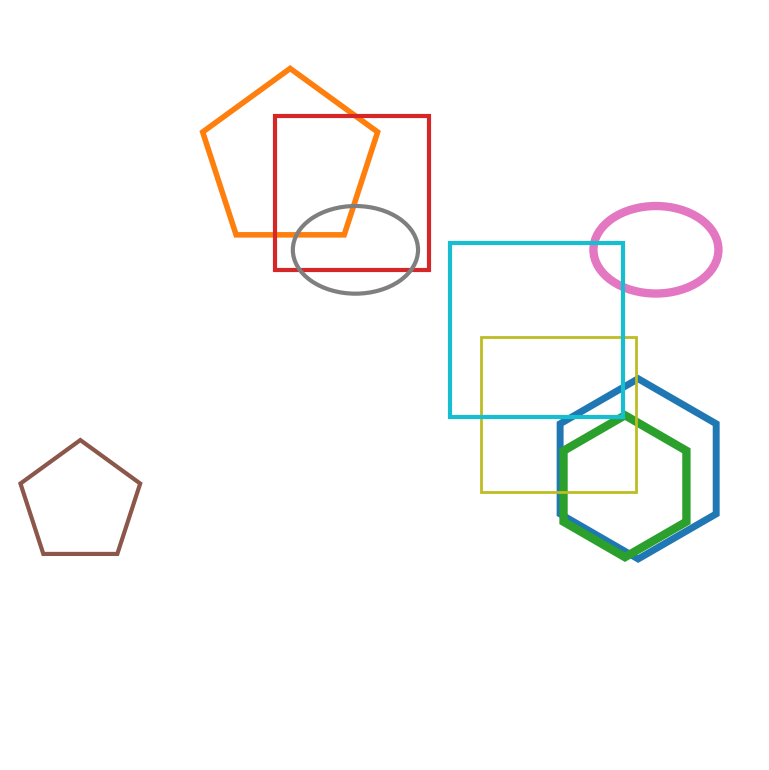[{"shape": "hexagon", "thickness": 2.5, "radius": 0.59, "center": [0.829, 0.391]}, {"shape": "pentagon", "thickness": 2, "radius": 0.6, "center": [0.377, 0.792]}, {"shape": "hexagon", "thickness": 3, "radius": 0.46, "center": [0.812, 0.369]}, {"shape": "square", "thickness": 1.5, "radius": 0.5, "center": [0.457, 0.749]}, {"shape": "pentagon", "thickness": 1.5, "radius": 0.41, "center": [0.104, 0.347]}, {"shape": "oval", "thickness": 3, "radius": 0.41, "center": [0.852, 0.676]}, {"shape": "oval", "thickness": 1.5, "radius": 0.41, "center": [0.462, 0.676]}, {"shape": "square", "thickness": 1, "radius": 0.5, "center": [0.725, 0.461]}, {"shape": "square", "thickness": 1.5, "radius": 0.56, "center": [0.697, 0.572]}]